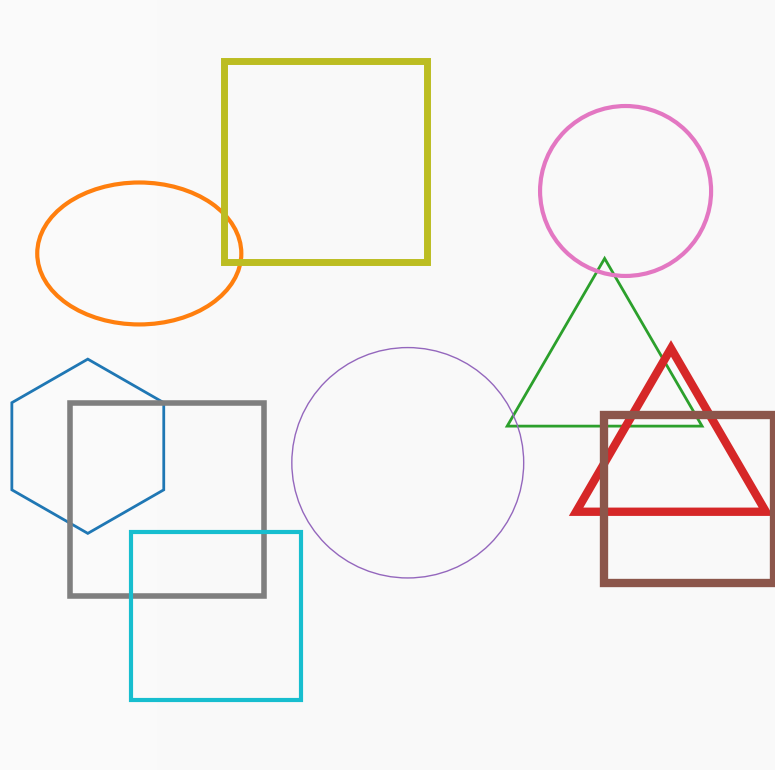[{"shape": "hexagon", "thickness": 1, "radius": 0.57, "center": [0.113, 0.42]}, {"shape": "oval", "thickness": 1.5, "radius": 0.66, "center": [0.18, 0.671]}, {"shape": "triangle", "thickness": 1, "radius": 0.73, "center": [0.78, 0.519]}, {"shape": "triangle", "thickness": 3, "radius": 0.71, "center": [0.866, 0.406]}, {"shape": "circle", "thickness": 0.5, "radius": 0.75, "center": [0.526, 0.399]}, {"shape": "square", "thickness": 3, "radius": 0.55, "center": [0.889, 0.352]}, {"shape": "circle", "thickness": 1.5, "radius": 0.55, "center": [0.807, 0.752]}, {"shape": "square", "thickness": 2, "radius": 0.63, "center": [0.216, 0.351]}, {"shape": "square", "thickness": 2.5, "radius": 0.65, "center": [0.42, 0.791]}, {"shape": "square", "thickness": 1.5, "radius": 0.55, "center": [0.279, 0.2]}]